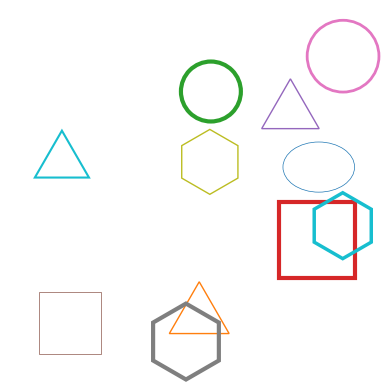[{"shape": "oval", "thickness": 0.5, "radius": 0.47, "center": [0.828, 0.566]}, {"shape": "triangle", "thickness": 1, "radius": 0.45, "center": [0.517, 0.178]}, {"shape": "circle", "thickness": 3, "radius": 0.39, "center": [0.548, 0.762]}, {"shape": "square", "thickness": 3, "radius": 0.5, "center": [0.824, 0.377]}, {"shape": "triangle", "thickness": 1, "radius": 0.43, "center": [0.754, 0.709]}, {"shape": "square", "thickness": 0.5, "radius": 0.4, "center": [0.182, 0.16]}, {"shape": "circle", "thickness": 2, "radius": 0.47, "center": [0.891, 0.854]}, {"shape": "hexagon", "thickness": 3, "radius": 0.49, "center": [0.483, 0.113]}, {"shape": "hexagon", "thickness": 1, "radius": 0.42, "center": [0.545, 0.58]}, {"shape": "hexagon", "thickness": 2.5, "radius": 0.43, "center": [0.89, 0.414]}, {"shape": "triangle", "thickness": 1.5, "radius": 0.41, "center": [0.161, 0.579]}]